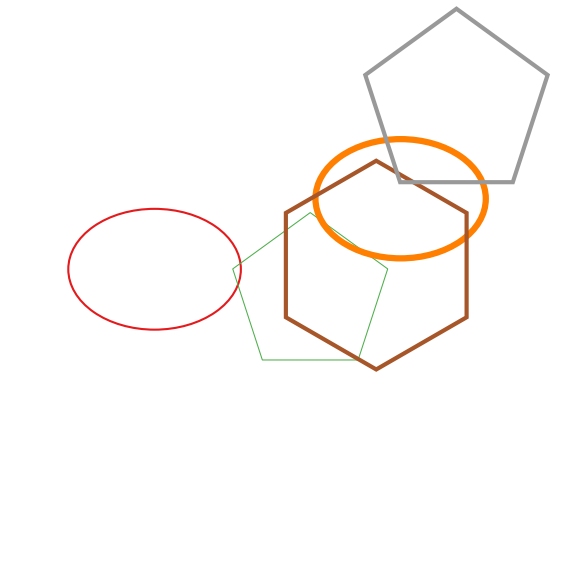[{"shape": "oval", "thickness": 1, "radius": 0.75, "center": [0.268, 0.533]}, {"shape": "pentagon", "thickness": 0.5, "radius": 0.71, "center": [0.537, 0.49]}, {"shape": "oval", "thickness": 3, "radius": 0.74, "center": [0.694, 0.655]}, {"shape": "hexagon", "thickness": 2, "radius": 0.9, "center": [0.651, 0.54]}, {"shape": "pentagon", "thickness": 2, "radius": 0.83, "center": [0.79, 0.818]}]